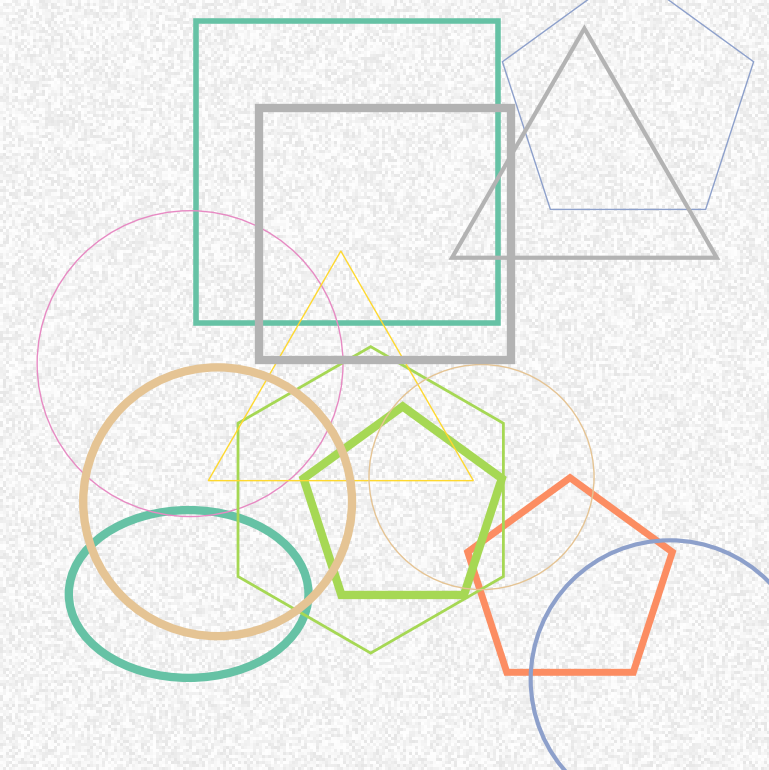[{"shape": "square", "thickness": 2, "radius": 0.98, "center": [0.451, 0.777]}, {"shape": "oval", "thickness": 3, "radius": 0.78, "center": [0.245, 0.229]}, {"shape": "pentagon", "thickness": 2.5, "radius": 0.7, "center": [0.74, 0.24]}, {"shape": "circle", "thickness": 1.5, "radius": 0.9, "center": [0.87, 0.118]}, {"shape": "pentagon", "thickness": 0.5, "radius": 0.86, "center": [0.816, 0.867]}, {"shape": "circle", "thickness": 0.5, "radius": 0.99, "center": [0.247, 0.528]}, {"shape": "pentagon", "thickness": 3, "radius": 0.68, "center": [0.523, 0.337]}, {"shape": "hexagon", "thickness": 1, "radius": 0.99, "center": [0.481, 0.351]}, {"shape": "triangle", "thickness": 0.5, "radius": 0.99, "center": [0.443, 0.475]}, {"shape": "circle", "thickness": 3, "radius": 0.87, "center": [0.283, 0.348]}, {"shape": "circle", "thickness": 0.5, "radius": 0.73, "center": [0.625, 0.38]}, {"shape": "triangle", "thickness": 1.5, "radius": 0.99, "center": [0.759, 0.765]}, {"shape": "square", "thickness": 3, "radius": 0.82, "center": [0.5, 0.696]}]